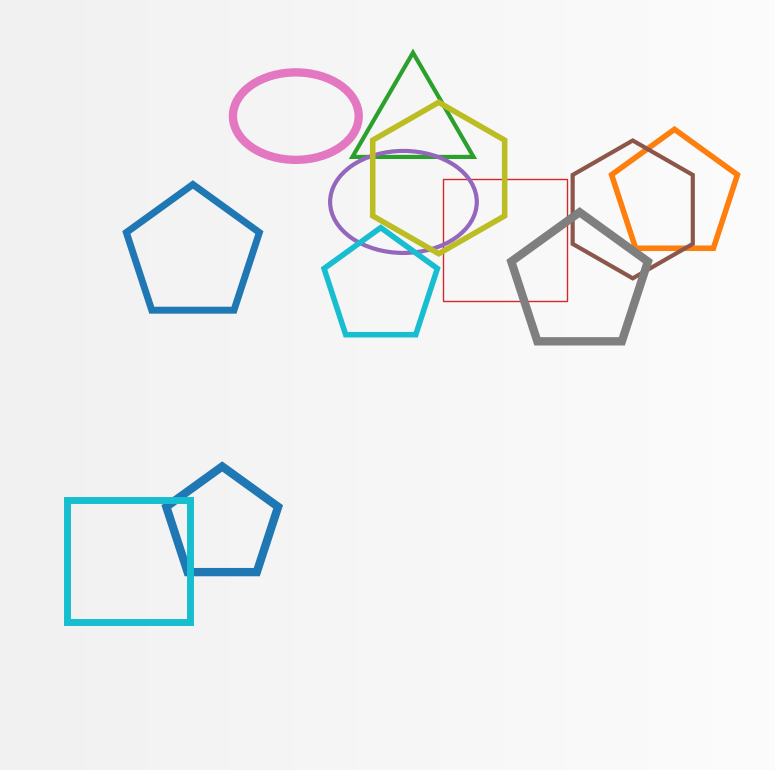[{"shape": "pentagon", "thickness": 3, "radius": 0.38, "center": [0.287, 0.318]}, {"shape": "pentagon", "thickness": 2.5, "radius": 0.45, "center": [0.249, 0.67]}, {"shape": "pentagon", "thickness": 2, "radius": 0.43, "center": [0.87, 0.747]}, {"shape": "triangle", "thickness": 1.5, "radius": 0.45, "center": [0.533, 0.841]}, {"shape": "square", "thickness": 0.5, "radius": 0.4, "center": [0.651, 0.688]}, {"shape": "oval", "thickness": 1.5, "radius": 0.47, "center": [0.521, 0.738]}, {"shape": "hexagon", "thickness": 1.5, "radius": 0.45, "center": [0.816, 0.728]}, {"shape": "oval", "thickness": 3, "radius": 0.41, "center": [0.382, 0.849]}, {"shape": "pentagon", "thickness": 3, "radius": 0.46, "center": [0.748, 0.632]}, {"shape": "hexagon", "thickness": 2, "radius": 0.49, "center": [0.566, 0.769]}, {"shape": "pentagon", "thickness": 2, "radius": 0.38, "center": [0.491, 0.627]}, {"shape": "square", "thickness": 2.5, "radius": 0.4, "center": [0.166, 0.272]}]